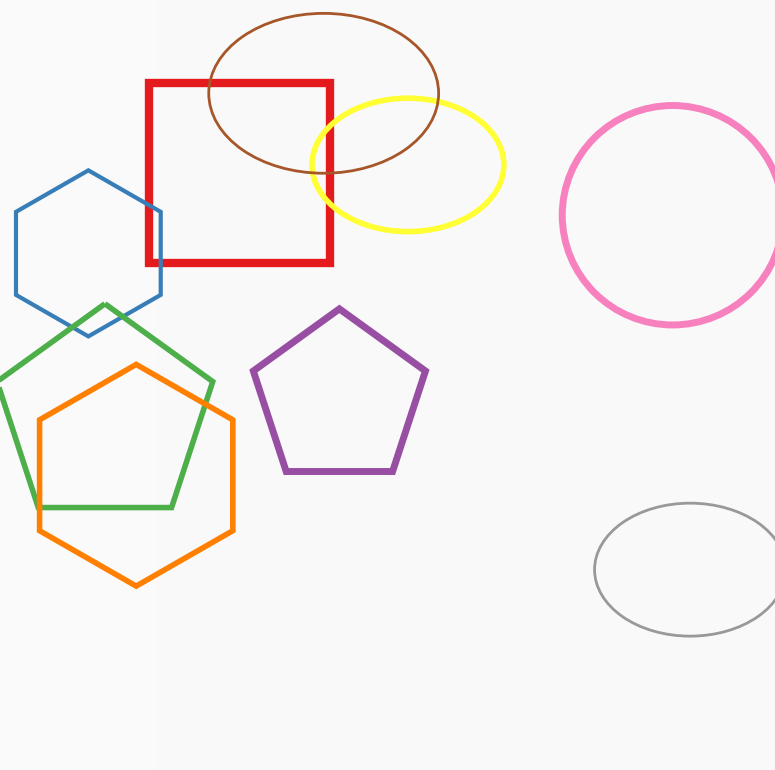[{"shape": "square", "thickness": 3, "radius": 0.59, "center": [0.309, 0.775]}, {"shape": "hexagon", "thickness": 1.5, "radius": 0.54, "center": [0.114, 0.671]}, {"shape": "pentagon", "thickness": 2, "radius": 0.73, "center": [0.135, 0.459]}, {"shape": "pentagon", "thickness": 2.5, "radius": 0.58, "center": [0.438, 0.482]}, {"shape": "hexagon", "thickness": 2, "radius": 0.72, "center": [0.176, 0.383]}, {"shape": "oval", "thickness": 2, "radius": 0.62, "center": [0.526, 0.786]}, {"shape": "oval", "thickness": 1, "radius": 0.74, "center": [0.418, 0.879]}, {"shape": "circle", "thickness": 2.5, "radius": 0.71, "center": [0.868, 0.72]}, {"shape": "oval", "thickness": 1, "radius": 0.62, "center": [0.891, 0.26]}]